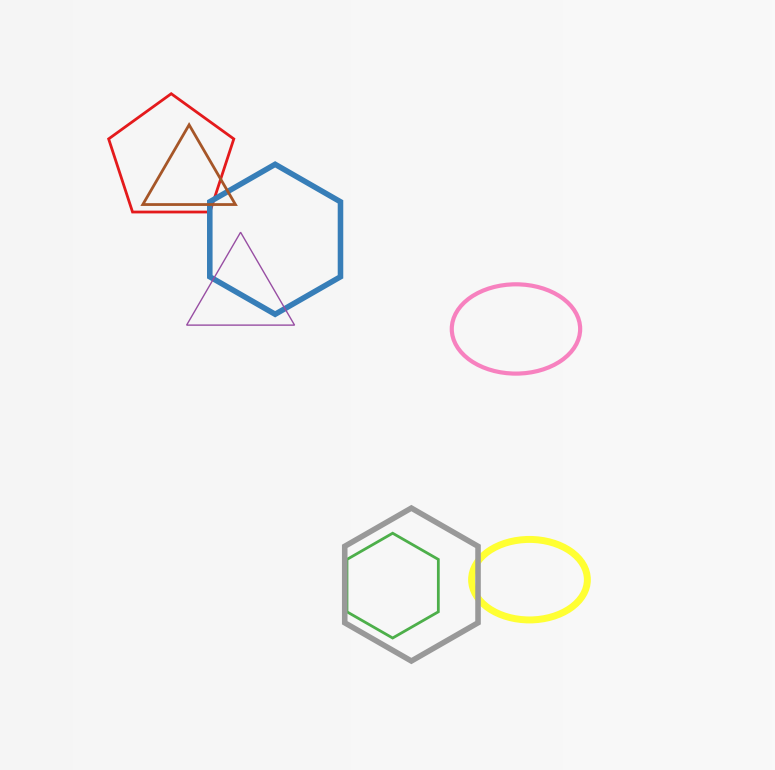[{"shape": "pentagon", "thickness": 1, "radius": 0.42, "center": [0.221, 0.793]}, {"shape": "hexagon", "thickness": 2, "radius": 0.49, "center": [0.355, 0.689]}, {"shape": "hexagon", "thickness": 1, "radius": 0.34, "center": [0.507, 0.239]}, {"shape": "triangle", "thickness": 0.5, "radius": 0.4, "center": [0.31, 0.618]}, {"shape": "oval", "thickness": 2.5, "radius": 0.37, "center": [0.683, 0.247]}, {"shape": "triangle", "thickness": 1, "radius": 0.35, "center": [0.244, 0.769]}, {"shape": "oval", "thickness": 1.5, "radius": 0.41, "center": [0.666, 0.573]}, {"shape": "hexagon", "thickness": 2, "radius": 0.5, "center": [0.531, 0.241]}]